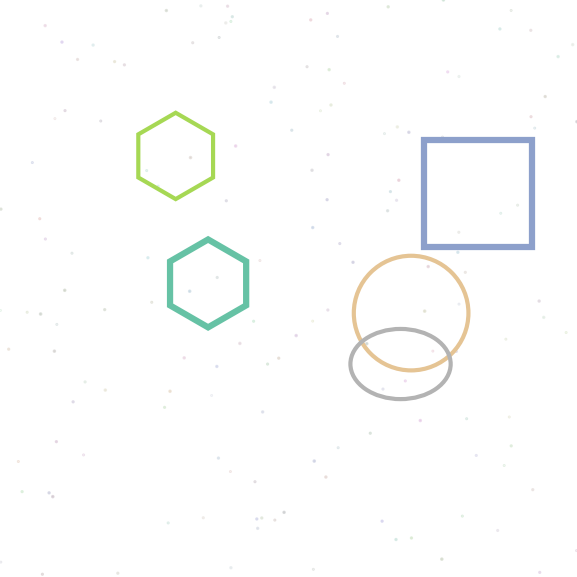[{"shape": "hexagon", "thickness": 3, "radius": 0.38, "center": [0.36, 0.508]}, {"shape": "square", "thickness": 3, "radius": 0.46, "center": [0.828, 0.665]}, {"shape": "hexagon", "thickness": 2, "radius": 0.37, "center": [0.304, 0.729]}, {"shape": "circle", "thickness": 2, "radius": 0.5, "center": [0.712, 0.457]}, {"shape": "oval", "thickness": 2, "radius": 0.43, "center": [0.694, 0.369]}]